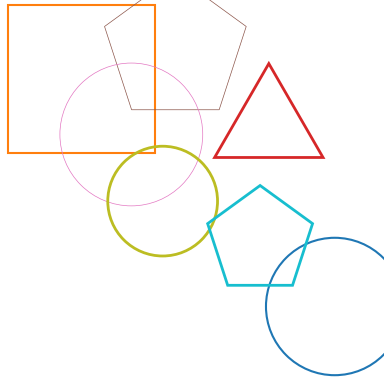[{"shape": "circle", "thickness": 1.5, "radius": 0.89, "center": [0.869, 0.204]}, {"shape": "square", "thickness": 1.5, "radius": 0.96, "center": [0.213, 0.795]}, {"shape": "triangle", "thickness": 2, "radius": 0.81, "center": [0.698, 0.672]}, {"shape": "pentagon", "thickness": 0.5, "radius": 0.97, "center": [0.456, 0.871]}, {"shape": "circle", "thickness": 0.5, "radius": 0.93, "center": [0.341, 0.651]}, {"shape": "circle", "thickness": 2, "radius": 0.71, "center": [0.422, 0.478]}, {"shape": "pentagon", "thickness": 2, "radius": 0.72, "center": [0.676, 0.375]}]